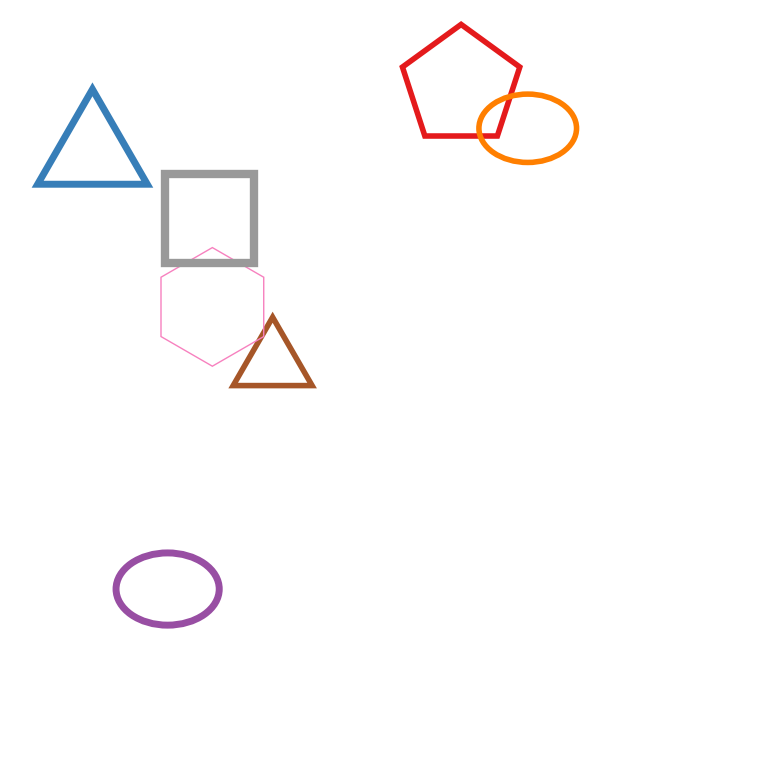[{"shape": "pentagon", "thickness": 2, "radius": 0.4, "center": [0.599, 0.888]}, {"shape": "triangle", "thickness": 2.5, "radius": 0.41, "center": [0.12, 0.802]}, {"shape": "oval", "thickness": 2.5, "radius": 0.33, "center": [0.218, 0.235]}, {"shape": "oval", "thickness": 2, "radius": 0.32, "center": [0.685, 0.833]}, {"shape": "triangle", "thickness": 2, "radius": 0.3, "center": [0.354, 0.529]}, {"shape": "hexagon", "thickness": 0.5, "radius": 0.39, "center": [0.276, 0.601]}, {"shape": "square", "thickness": 3, "radius": 0.29, "center": [0.272, 0.716]}]